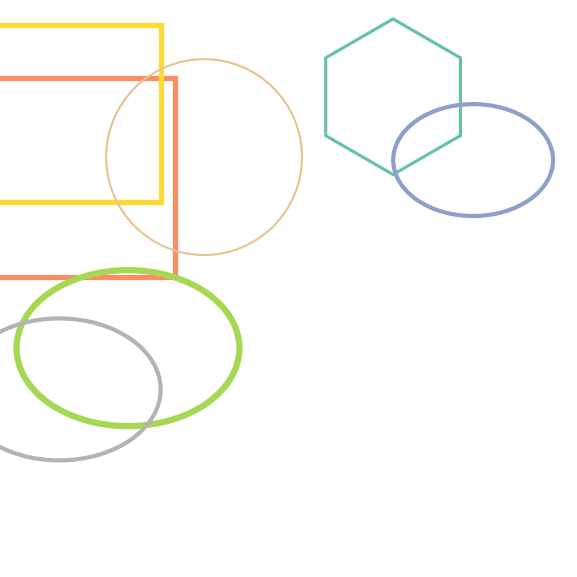[{"shape": "hexagon", "thickness": 1.5, "radius": 0.67, "center": [0.681, 0.832]}, {"shape": "square", "thickness": 2.5, "radius": 0.86, "center": [0.131, 0.692]}, {"shape": "oval", "thickness": 2, "radius": 0.69, "center": [0.819, 0.722]}, {"shape": "oval", "thickness": 3, "radius": 0.96, "center": [0.222, 0.396]}, {"shape": "square", "thickness": 2.5, "radius": 0.77, "center": [0.125, 0.803]}, {"shape": "circle", "thickness": 1, "radius": 0.85, "center": [0.353, 0.727]}, {"shape": "oval", "thickness": 2, "radius": 0.88, "center": [0.103, 0.325]}]